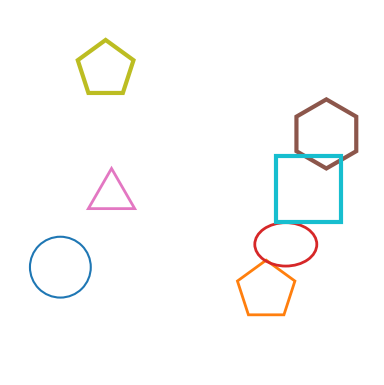[{"shape": "circle", "thickness": 1.5, "radius": 0.4, "center": [0.157, 0.306]}, {"shape": "pentagon", "thickness": 2, "radius": 0.39, "center": [0.691, 0.246]}, {"shape": "oval", "thickness": 2, "radius": 0.4, "center": [0.742, 0.365]}, {"shape": "hexagon", "thickness": 3, "radius": 0.45, "center": [0.848, 0.652]}, {"shape": "triangle", "thickness": 2, "radius": 0.35, "center": [0.29, 0.493]}, {"shape": "pentagon", "thickness": 3, "radius": 0.38, "center": [0.274, 0.82]}, {"shape": "square", "thickness": 3, "radius": 0.43, "center": [0.802, 0.509]}]